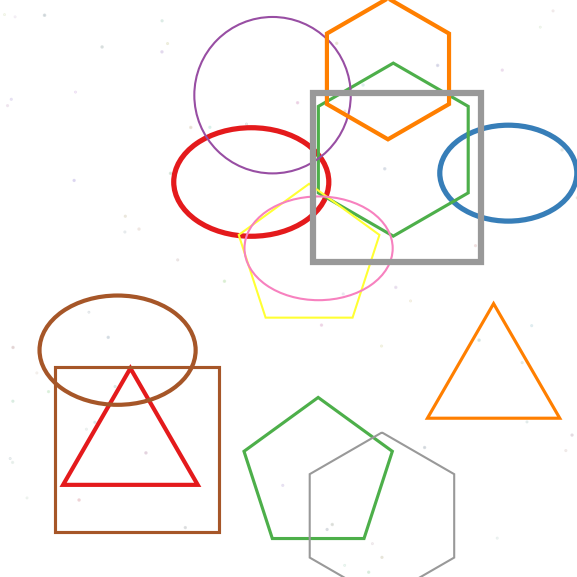[{"shape": "oval", "thickness": 2.5, "radius": 0.67, "center": [0.435, 0.684]}, {"shape": "triangle", "thickness": 2, "radius": 0.67, "center": [0.226, 0.227]}, {"shape": "oval", "thickness": 2.5, "radius": 0.59, "center": [0.88, 0.699]}, {"shape": "hexagon", "thickness": 1.5, "radius": 0.75, "center": [0.681, 0.74]}, {"shape": "pentagon", "thickness": 1.5, "radius": 0.68, "center": [0.551, 0.176]}, {"shape": "circle", "thickness": 1, "radius": 0.68, "center": [0.472, 0.834]}, {"shape": "hexagon", "thickness": 2, "radius": 0.61, "center": [0.672, 0.88]}, {"shape": "triangle", "thickness": 1.5, "radius": 0.66, "center": [0.855, 0.341]}, {"shape": "pentagon", "thickness": 1, "radius": 0.64, "center": [0.535, 0.553]}, {"shape": "oval", "thickness": 2, "radius": 0.68, "center": [0.204, 0.393]}, {"shape": "square", "thickness": 1.5, "radius": 0.71, "center": [0.237, 0.221]}, {"shape": "oval", "thickness": 1, "radius": 0.64, "center": [0.552, 0.569]}, {"shape": "hexagon", "thickness": 1, "radius": 0.72, "center": [0.661, 0.106]}, {"shape": "square", "thickness": 3, "radius": 0.73, "center": [0.687, 0.692]}]